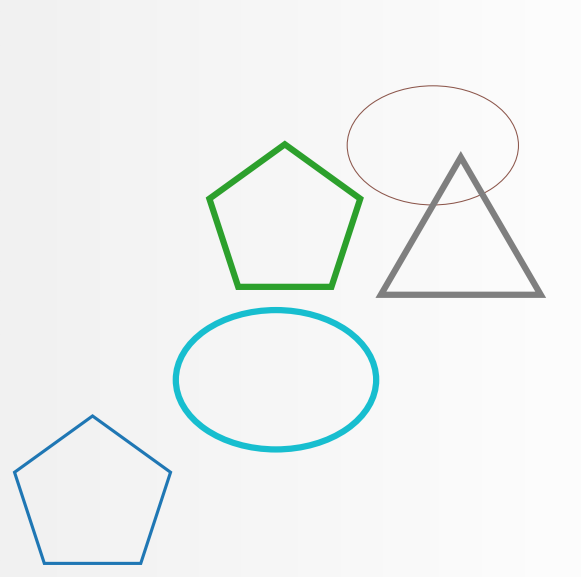[{"shape": "pentagon", "thickness": 1.5, "radius": 0.71, "center": [0.159, 0.138]}, {"shape": "pentagon", "thickness": 3, "radius": 0.68, "center": [0.49, 0.613]}, {"shape": "oval", "thickness": 0.5, "radius": 0.74, "center": [0.745, 0.747]}, {"shape": "triangle", "thickness": 3, "radius": 0.79, "center": [0.793, 0.568]}, {"shape": "oval", "thickness": 3, "radius": 0.86, "center": [0.475, 0.342]}]